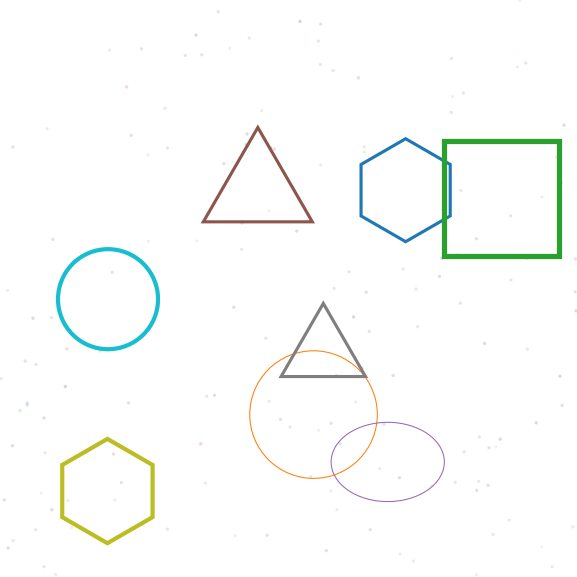[{"shape": "hexagon", "thickness": 1.5, "radius": 0.45, "center": [0.702, 0.67]}, {"shape": "circle", "thickness": 0.5, "radius": 0.55, "center": [0.543, 0.281]}, {"shape": "square", "thickness": 2.5, "radius": 0.5, "center": [0.868, 0.655]}, {"shape": "oval", "thickness": 0.5, "radius": 0.49, "center": [0.671, 0.199]}, {"shape": "triangle", "thickness": 1.5, "radius": 0.54, "center": [0.446, 0.669]}, {"shape": "triangle", "thickness": 1.5, "radius": 0.42, "center": [0.56, 0.389]}, {"shape": "hexagon", "thickness": 2, "radius": 0.45, "center": [0.186, 0.149]}, {"shape": "circle", "thickness": 2, "radius": 0.43, "center": [0.187, 0.481]}]